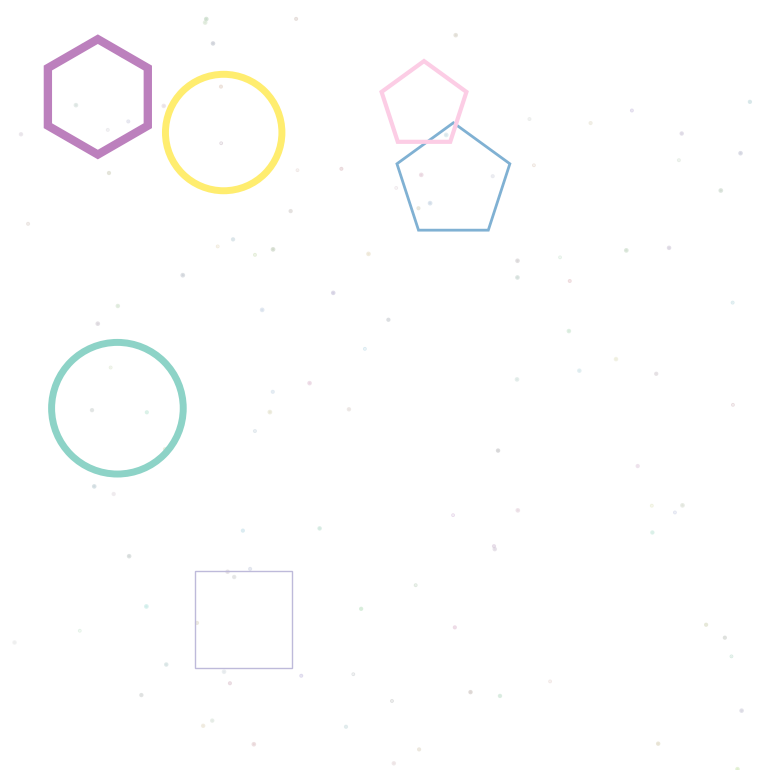[{"shape": "circle", "thickness": 2.5, "radius": 0.43, "center": [0.152, 0.47]}, {"shape": "square", "thickness": 0.5, "radius": 0.32, "center": [0.316, 0.195]}, {"shape": "pentagon", "thickness": 1, "radius": 0.39, "center": [0.589, 0.763]}, {"shape": "pentagon", "thickness": 1.5, "radius": 0.29, "center": [0.551, 0.863]}, {"shape": "hexagon", "thickness": 3, "radius": 0.37, "center": [0.127, 0.874]}, {"shape": "circle", "thickness": 2.5, "radius": 0.38, "center": [0.29, 0.828]}]